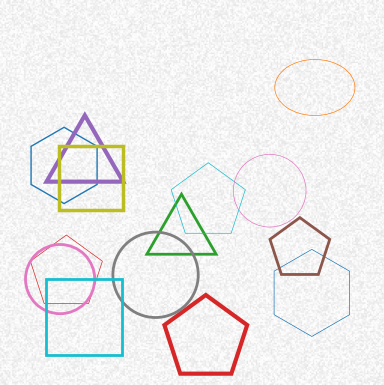[{"shape": "hexagon", "thickness": 1, "radius": 0.5, "center": [0.166, 0.57]}, {"shape": "hexagon", "thickness": 0.5, "radius": 0.57, "center": [0.81, 0.239]}, {"shape": "oval", "thickness": 0.5, "radius": 0.52, "center": [0.818, 0.773]}, {"shape": "triangle", "thickness": 2, "radius": 0.52, "center": [0.471, 0.392]}, {"shape": "pentagon", "thickness": 0.5, "radius": 0.49, "center": [0.172, 0.291]}, {"shape": "pentagon", "thickness": 3, "radius": 0.56, "center": [0.535, 0.121]}, {"shape": "triangle", "thickness": 3, "radius": 0.57, "center": [0.22, 0.586]}, {"shape": "pentagon", "thickness": 2, "radius": 0.41, "center": [0.779, 0.353]}, {"shape": "circle", "thickness": 0.5, "radius": 0.47, "center": [0.7, 0.505]}, {"shape": "circle", "thickness": 2, "radius": 0.45, "center": [0.156, 0.275]}, {"shape": "circle", "thickness": 2, "radius": 0.55, "center": [0.404, 0.286]}, {"shape": "square", "thickness": 2.5, "radius": 0.42, "center": [0.236, 0.537]}, {"shape": "pentagon", "thickness": 0.5, "radius": 0.51, "center": [0.541, 0.476]}, {"shape": "square", "thickness": 2, "radius": 0.49, "center": [0.217, 0.177]}]